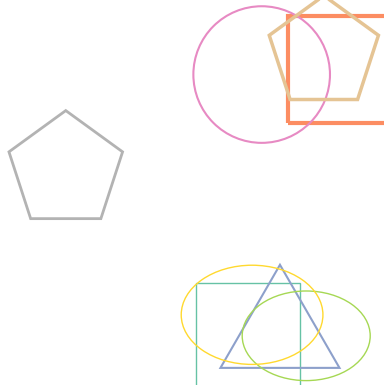[{"shape": "square", "thickness": 1, "radius": 0.68, "center": [0.644, 0.128]}, {"shape": "square", "thickness": 3, "radius": 0.69, "center": [0.887, 0.819]}, {"shape": "triangle", "thickness": 1.5, "radius": 0.89, "center": [0.727, 0.134]}, {"shape": "circle", "thickness": 1.5, "radius": 0.89, "center": [0.68, 0.806]}, {"shape": "oval", "thickness": 1, "radius": 0.83, "center": [0.795, 0.128]}, {"shape": "oval", "thickness": 1, "radius": 0.92, "center": [0.655, 0.182]}, {"shape": "pentagon", "thickness": 2.5, "radius": 0.75, "center": [0.841, 0.862]}, {"shape": "pentagon", "thickness": 2, "radius": 0.78, "center": [0.171, 0.558]}]